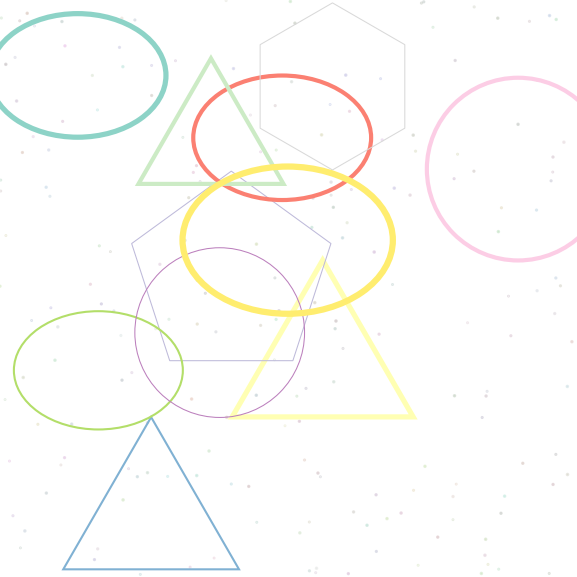[{"shape": "oval", "thickness": 2.5, "radius": 0.76, "center": [0.135, 0.869]}, {"shape": "triangle", "thickness": 2.5, "radius": 0.9, "center": [0.559, 0.368]}, {"shape": "pentagon", "thickness": 0.5, "radius": 0.91, "center": [0.401, 0.521]}, {"shape": "oval", "thickness": 2, "radius": 0.77, "center": [0.489, 0.761]}, {"shape": "triangle", "thickness": 1, "radius": 0.88, "center": [0.262, 0.101]}, {"shape": "oval", "thickness": 1, "radius": 0.73, "center": [0.17, 0.358]}, {"shape": "circle", "thickness": 2, "radius": 0.79, "center": [0.897, 0.706]}, {"shape": "hexagon", "thickness": 0.5, "radius": 0.72, "center": [0.576, 0.849]}, {"shape": "circle", "thickness": 0.5, "radius": 0.73, "center": [0.38, 0.423]}, {"shape": "triangle", "thickness": 2, "radius": 0.72, "center": [0.365, 0.753]}, {"shape": "oval", "thickness": 3, "radius": 0.91, "center": [0.498, 0.583]}]